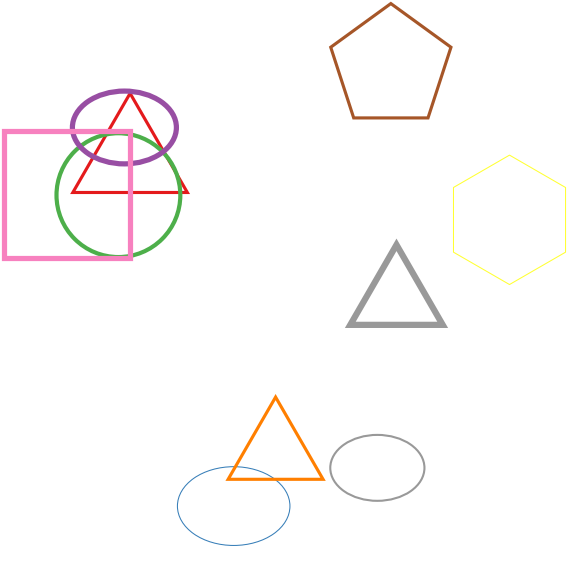[{"shape": "triangle", "thickness": 1.5, "radius": 0.57, "center": [0.225, 0.723]}, {"shape": "oval", "thickness": 0.5, "radius": 0.49, "center": [0.405, 0.123]}, {"shape": "circle", "thickness": 2, "radius": 0.54, "center": [0.205, 0.661]}, {"shape": "oval", "thickness": 2.5, "radius": 0.45, "center": [0.215, 0.778]}, {"shape": "triangle", "thickness": 1.5, "radius": 0.47, "center": [0.477, 0.217]}, {"shape": "hexagon", "thickness": 0.5, "radius": 0.56, "center": [0.882, 0.618]}, {"shape": "pentagon", "thickness": 1.5, "radius": 0.55, "center": [0.677, 0.883]}, {"shape": "square", "thickness": 2.5, "radius": 0.55, "center": [0.116, 0.662]}, {"shape": "triangle", "thickness": 3, "radius": 0.46, "center": [0.687, 0.483]}, {"shape": "oval", "thickness": 1, "radius": 0.41, "center": [0.653, 0.189]}]